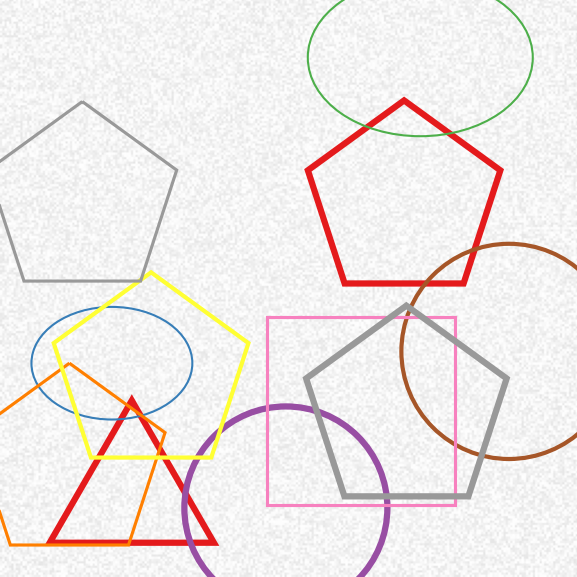[{"shape": "pentagon", "thickness": 3, "radius": 0.88, "center": [0.7, 0.65]}, {"shape": "triangle", "thickness": 3, "radius": 0.82, "center": [0.228, 0.141]}, {"shape": "oval", "thickness": 1, "radius": 0.7, "center": [0.194, 0.37]}, {"shape": "oval", "thickness": 1, "radius": 0.97, "center": [0.728, 0.9]}, {"shape": "circle", "thickness": 3, "radius": 0.88, "center": [0.495, 0.12]}, {"shape": "pentagon", "thickness": 1.5, "radius": 0.87, "center": [0.12, 0.196]}, {"shape": "pentagon", "thickness": 2, "radius": 0.89, "center": [0.262, 0.35]}, {"shape": "circle", "thickness": 2, "radius": 0.93, "center": [0.881, 0.391]}, {"shape": "square", "thickness": 1.5, "radius": 0.82, "center": [0.625, 0.287]}, {"shape": "pentagon", "thickness": 3, "radius": 0.91, "center": [0.704, 0.287]}, {"shape": "pentagon", "thickness": 1.5, "radius": 0.86, "center": [0.143, 0.651]}]